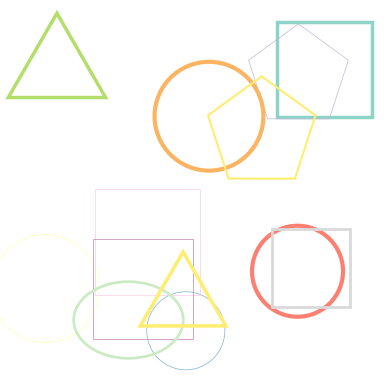[{"shape": "square", "thickness": 2.5, "radius": 0.61, "center": [0.842, 0.819]}, {"shape": "circle", "thickness": 0.5, "radius": 0.7, "center": [0.117, 0.25]}, {"shape": "pentagon", "thickness": 0.5, "radius": 0.68, "center": [0.775, 0.802]}, {"shape": "circle", "thickness": 3, "radius": 0.59, "center": [0.773, 0.295]}, {"shape": "circle", "thickness": 0.5, "radius": 0.51, "center": [0.483, 0.141]}, {"shape": "circle", "thickness": 3, "radius": 0.71, "center": [0.543, 0.698]}, {"shape": "triangle", "thickness": 2.5, "radius": 0.73, "center": [0.148, 0.82]}, {"shape": "square", "thickness": 0.5, "radius": 0.68, "center": [0.384, 0.371]}, {"shape": "square", "thickness": 2, "radius": 0.5, "center": [0.808, 0.303]}, {"shape": "square", "thickness": 0.5, "radius": 0.65, "center": [0.371, 0.248]}, {"shape": "oval", "thickness": 2, "radius": 0.71, "center": [0.334, 0.169]}, {"shape": "triangle", "thickness": 2.5, "radius": 0.64, "center": [0.475, 0.218]}, {"shape": "pentagon", "thickness": 1.5, "radius": 0.73, "center": [0.68, 0.655]}]